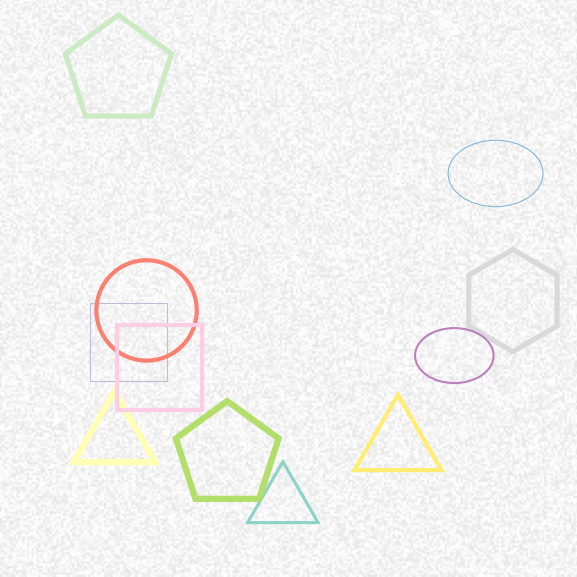[{"shape": "triangle", "thickness": 1.5, "radius": 0.35, "center": [0.49, 0.129]}, {"shape": "triangle", "thickness": 3, "radius": 0.41, "center": [0.198, 0.24]}, {"shape": "square", "thickness": 0.5, "radius": 0.34, "center": [0.223, 0.408]}, {"shape": "circle", "thickness": 2, "radius": 0.43, "center": [0.254, 0.462]}, {"shape": "oval", "thickness": 0.5, "radius": 0.41, "center": [0.858, 0.699]}, {"shape": "pentagon", "thickness": 3, "radius": 0.47, "center": [0.393, 0.211]}, {"shape": "square", "thickness": 2, "radius": 0.37, "center": [0.276, 0.363]}, {"shape": "hexagon", "thickness": 2.5, "radius": 0.44, "center": [0.888, 0.479]}, {"shape": "oval", "thickness": 1, "radius": 0.34, "center": [0.787, 0.383]}, {"shape": "pentagon", "thickness": 2.5, "radius": 0.48, "center": [0.205, 0.876]}, {"shape": "triangle", "thickness": 2, "radius": 0.44, "center": [0.689, 0.229]}]